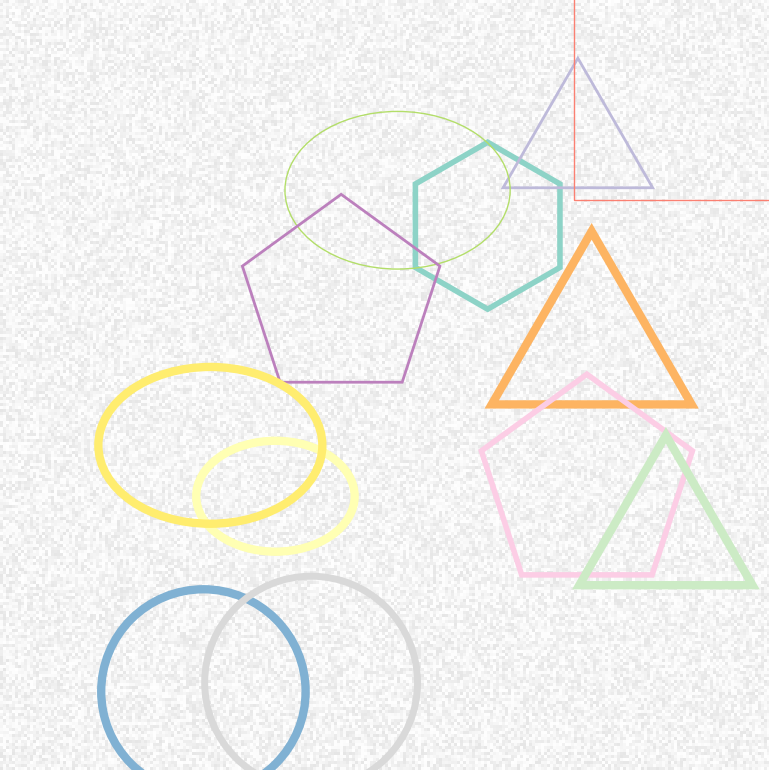[{"shape": "hexagon", "thickness": 2, "radius": 0.54, "center": [0.633, 0.707]}, {"shape": "oval", "thickness": 3, "radius": 0.51, "center": [0.358, 0.356]}, {"shape": "triangle", "thickness": 1, "radius": 0.56, "center": [0.75, 0.812]}, {"shape": "square", "thickness": 0.5, "radius": 0.69, "center": [0.884, 0.88]}, {"shape": "circle", "thickness": 3, "radius": 0.66, "center": [0.264, 0.102]}, {"shape": "triangle", "thickness": 3, "radius": 0.75, "center": [0.768, 0.55]}, {"shape": "oval", "thickness": 0.5, "radius": 0.73, "center": [0.516, 0.753]}, {"shape": "pentagon", "thickness": 2, "radius": 0.72, "center": [0.762, 0.37]}, {"shape": "circle", "thickness": 2.5, "radius": 0.69, "center": [0.404, 0.113]}, {"shape": "pentagon", "thickness": 1, "radius": 0.67, "center": [0.443, 0.613]}, {"shape": "triangle", "thickness": 3, "radius": 0.65, "center": [0.865, 0.305]}, {"shape": "oval", "thickness": 3, "radius": 0.73, "center": [0.273, 0.422]}]